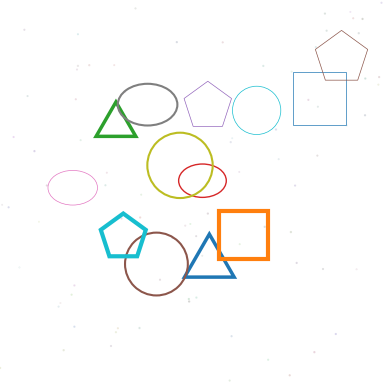[{"shape": "square", "thickness": 0.5, "radius": 0.34, "center": [0.83, 0.744]}, {"shape": "triangle", "thickness": 2.5, "radius": 0.37, "center": [0.544, 0.317]}, {"shape": "square", "thickness": 3, "radius": 0.32, "center": [0.633, 0.389]}, {"shape": "triangle", "thickness": 2.5, "radius": 0.3, "center": [0.301, 0.676]}, {"shape": "oval", "thickness": 1, "radius": 0.31, "center": [0.526, 0.531]}, {"shape": "pentagon", "thickness": 0.5, "radius": 0.32, "center": [0.54, 0.724]}, {"shape": "pentagon", "thickness": 0.5, "radius": 0.36, "center": [0.887, 0.85]}, {"shape": "circle", "thickness": 1.5, "radius": 0.41, "center": [0.406, 0.314]}, {"shape": "oval", "thickness": 0.5, "radius": 0.32, "center": [0.189, 0.512]}, {"shape": "oval", "thickness": 1.5, "radius": 0.39, "center": [0.383, 0.728]}, {"shape": "circle", "thickness": 1.5, "radius": 0.42, "center": [0.468, 0.57]}, {"shape": "pentagon", "thickness": 3, "radius": 0.31, "center": [0.32, 0.384]}, {"shape": "circle", "thickness": 0.5, "radius": 0.31, "center": [0.667, 0.713]}]